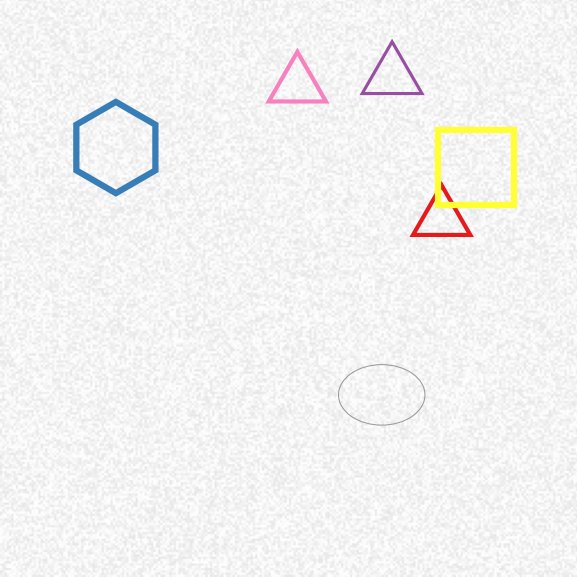[{"shape": "triangle", "thickness": 2, "radius": 0.29, "center": [0.765, 0.621]}, {"shape": "hexagon", "thickness": 3, "radius": 0.4, "center": [0.201, 0.744]}, {"shape": "triangle", "thickness": 1.5, "radius": 0.3, "center": [0.679, 0.867]}, {"shape": "square", "thickness": 3, "radius": 0.33, "center": [0.824, 0.709]}, {"shape": "triangle", "thickness": 2, "radius": 0.29, "center": [0.515, 0.852]}, {"shape": "oval", "thickness": 0.5, "radius": 0.37, "center": [0.661, 0.315]}]